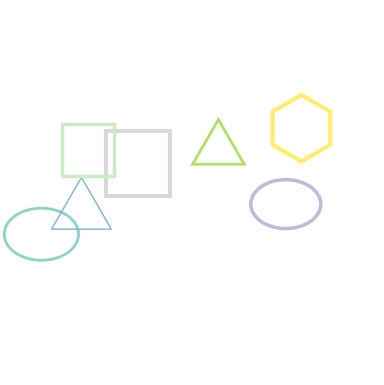[{"shape": "oval", "thickness": 2, "radius": 0.48, "center": [0.108, 0.392]}, {"shape": "oval", "thickness": 2.5, "radius": 0.45, "center": [0.742, 0.47]}, {"shape": "triangle", "thickness": 1, "radius": 0.45, "center": [0.212, 0.45]}, {"shape": "triangle", "thickness": 2, "radius": 0.39, "center": [0.567, 0.612]}, {"shape": "square", "thickness": 3, "radius": 0.42, "center": [0.358, 0.575]}, {"shape": "square", "thickness": 2.5, "radius": 0.34, "center": [0.228, 0.61]}, {"shape": "hexagon", "thickness": 3, "radius": 0.43, "center": [0.783, 0.667]}]